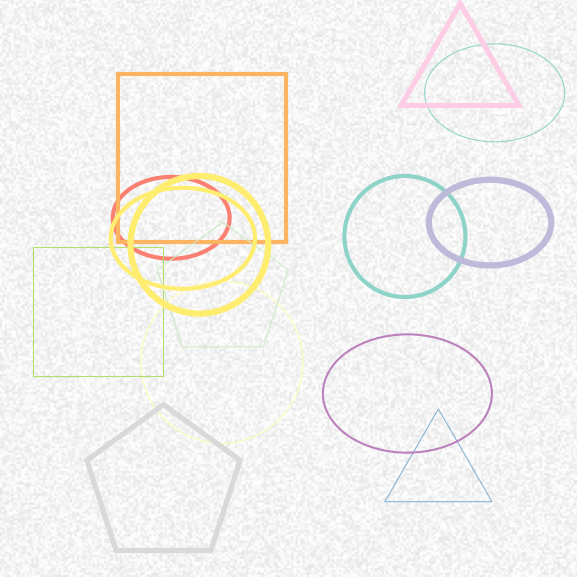[{"shape": "oval", "thickness": 0.5, "radius": 0.61, "center": [0.856, 0.838]}, {"shape": "circle", "thickness": 2, "radius": 0.52, "center": [0.701, 0.59]}, {"shape": "circle", "thickness": 0.5, "radius": 0.7, "center": [0.384, 0.372]}, {"shape": "oval", "thickness": 3, "radius": 0.53, "center": [0.849, 0.614]}, {"shape": "oval", "thickness": 2, "radius": 0.51, "center": [0.296, 0.622]}, {"shape": "triangle", "thickness": 0.5, "radius": 0.54, "center": [0.759, 0.184]}, {"shape": "square", "thickness": 2, "radius": 0.73, "center": [0.35, 0.726]}, {"shape": "square", "thickness": 0.5, "radius": 0.56, "center": [0.17, 0.46]}, {"shape": "triangle", "thickness": 2.5, "radius": 0.59, "center": [0.797, 0.875]}, {"shape": "pentagon", "thickness": 2.5, "radius": 0.7, "center": [0.283, 0.159]}, {"shape": "oval", "thickness": 1, "radius": 0.73, "center": [0.705, 0.318]}, {"shape": "pentagon", "thickness": 0.5, "radius": 0.6, "center": [0.386, 0.495]}, {"shape": "oval", "thickness": 2, "radius": 0.63, "center": [0.317, 0.586]}, {"shape": "circle", "thickness": 3, "radius": 0.6, "center": [0.345, 0.575]}]